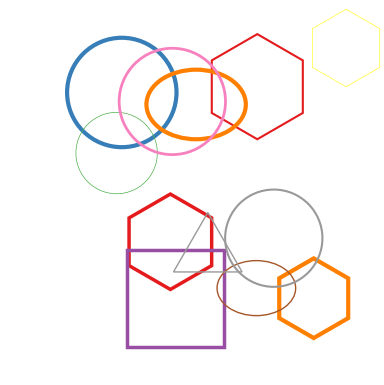[{"shape": "hexagon", "thickness": 2.5, "radius": 0.62, "center": [0.442, 0.372]}, {"shape": "hexagon", "thickness": 1.5, "radius": 0.68, "center": [0.668, 0.775]}, {"shape": "circle", "thickness": 3, "radius": 0.71, "center": [0.316, 0.76]}, {"shape": "circle", "thickness": 0.5, "radius": 0.53, "center": [0.303, 0.602]}, {"shape": "square", "thickness": 2.5, "radius": 0.63, "center": [0.455, 0.225]}, {"shape": "oval", "thickness": 3, "radius": 0.65, "center": [0.509, 0.729]}, {"shape": "hexagon", "thickness": 3, "radius": 0.52, "center": [0.815, 0.225]}, {"shape": "hexagon", "thickness": 0.5, "radius": 0.5, "center": [0.899, 0.875]}, {"shape": "oval", "thickness": 1, "radius": 0.51, "center": [0.666, 0.252]}, {"shape": "circle", "thickness": 2, "radius": 0.69, "center": [0.448, 0.737]}, {"shape": "circle", "thickness": 1.5, "radius": 0.63, "center": [0.711, 0.381]}, {"shape": "triangle", "thickness": 1, "radius": 0.51, "center": [0.54, 0.345]}]